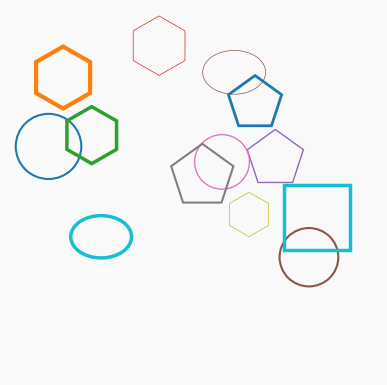[{"shape": "pentagon", "thickness": 2, "radius": 0.36, "center": [0.658, 0.732]}, {"shape": "circle", "thickness": 1.5, "radius": 0.42, "center": [0.125, 0.62]}, {"shape": "hexagon", "thickness": 3, "radius": 0.4, "center": [0.163, 0.799]}, {"shape": "hexagon", "thickness": 2.5, "radius": 0.37, "center": [0.237, 0.649]}, {"shape": "hexagon", "thickness": 0.5, "radius": 0.39, "center": [0.411, 0.881]}, {"shape": "pentagon", "thickness": 1, "radius": 0.38, "center": [0.711, 0.588]}, {"shape": "circle", "thickness": 1.5, "radius": 0.38, "center": [0.797, 0.332]}, {"shape": "oval", "thickness": 0.5, "radius": 0.41, "center": [0.604, 0.812]}, {"shape": "circle", "thickness": 1, "radius": 0.35, "center": [0.573, 0.579]}, {"shape": "pentagon", "thickness": 1.5, "radius": 0.42, "center": [0.522, 0.542]}, {"shape": "hexagon", "thickness": 0.5, "radius": 0.29, "center": [0.643, 0.443]}, {"shape": "oval", "thickness": 2.5, "radius": 0.39, "center": [0.261, 0.385]}, {"shape": "square", "thickness": 2.5, "radius": 0.42, "center": [0.817, 0.436]}]